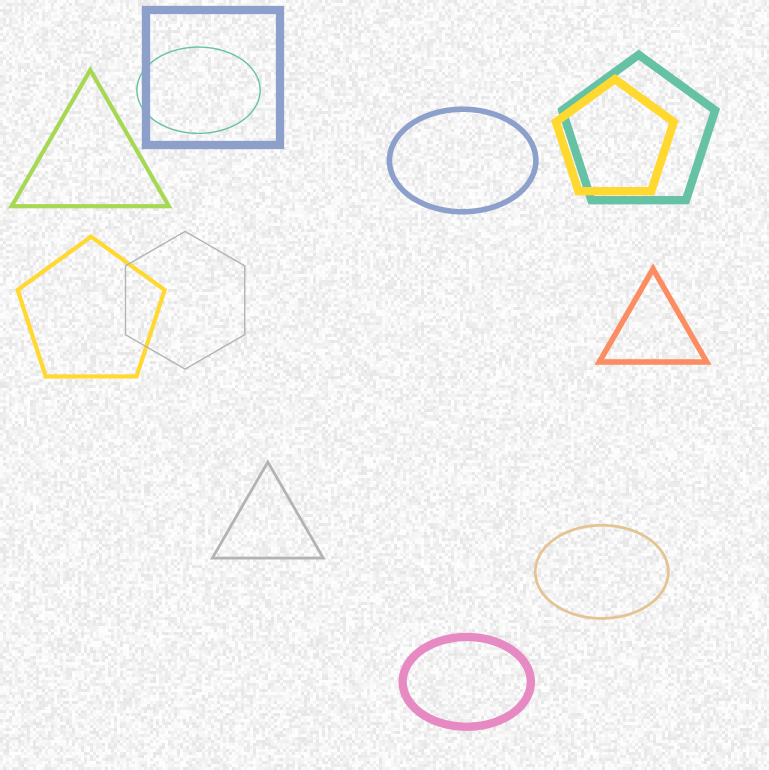[{"shape": "oval", "thickness": 0.5, "radius": 0.4, "center": [0.258, 0.883]}, {"shape": "pentagon", "thickness": 3, "radius": 0.52, "center": [0.829, 0.824]}, {"shape": "triangle", "thickness": 2, "radius": 0.4, "center": [0.848, 0.57]}, {"shape": "square", "thickness": 3, "radius": 0.44, "center": [0.277, 0.9]}, {"shape": "oval", "thickness": 2, "radius": 0.48, "center": [0.601, 0.792]}, {"shape": "oval", "thickness": 3, "radius": 0.42, "center": [0.606, 0.114]}, {"shape": "triangle", "thickness": 1.5, "radius": 0.59, "center": [0.117, 0.791]}, {"shape": "pentagon", "thickness": 1.5, "radius": 0.5, "center": [0.118, 0.592]}, {"shape": "pentagon", "thickness": 3, "radius": 0.4, "center": [0.798, 0.817]}, {"shape": "oval", "thickness": 1, "radius": 0.43, "center": [0.782, 0.257]}, {"shape": "hexagon", "thickness": 0.5, "radius": 0.45, "center": [0.24, 0.61]}, {"shape": "triangle", "thickness": 1, "radius": 0.42, "center": [0.348, 0.317]}]